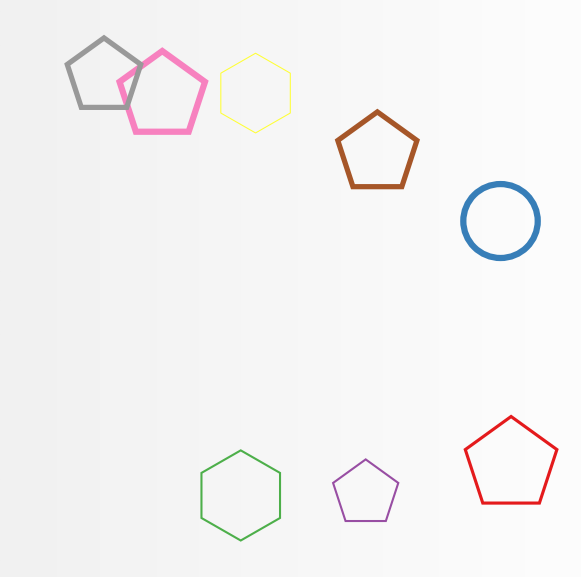[{"shape": "pentagon", "thickness": 1.5, "radius": 0.41, "center": [0.879, 0.195]}, {"shape": "circle", "thickness": 3, "radius": 0.32, "center": [0.861, 0.616]}, {"shape": "hexagon", "thickness": 1, "radius": 0.39, "center": [0.414, 0.141]}, {"shape": "pentagon", "thickness": 1, "radius": 0.29, "center": [0.629, 0.145]}, {"shape": "hexagon", "thickness": 0.5, "radius": 0.35, "center": [0.44, 0.838]}, {"shape": "pentagon", "thickness": 2.5, "radius": 0.36, "center": [0.649, 0.734]}, {"shape": "pentagon", "thickness": 3, "radius": 0.39, "center": [0.279, 0.834]}, {"shape": "pentagon", "thickness": 2.5, "radius": 0.33, "center": [0.179, 0.867]}]